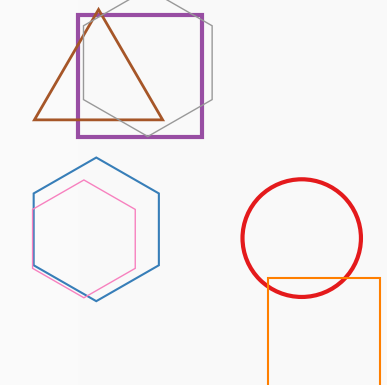[{"shape": "circle", "thickness": 3, "radius": 0.76, "center": [0.779, 0.381]}, {"shape": "hexagon", "thickness": 1.5, "radius": 0.93, "center": [0.248, 0.404]}, {"shape": "square", "thickness": 3, "radius": 0.8, "center": [0.362, 0.803]}, {"shape": "square", "thickness": 1.5, "radius": 0.72, "center": [0.836, 0.133]}, {"shape": "triangle", "thickness": 2, "radius": 0.96, "center": [0.254, 0.784]}, {"shape": "hexagon", "thickness": 1, "radius": 0.76, "center": [0.217, 0.38]}, {"shape": "hexagon", "thickness": 1, "radius": 0.96, "center": [0.381, 0.837]}]